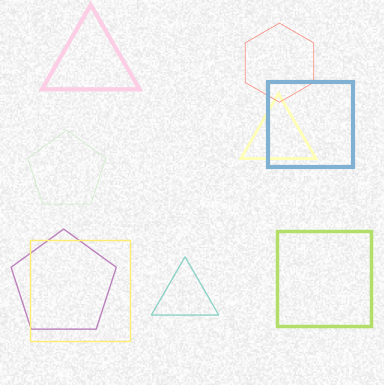[{"shape": "triangle", "thickness": 1, "radius": 0.51, "center": [0.481, 0.232]}, {"shape": "triangle", "thickness": 2, "radius": 0.56, "center": [0.723, 0.644]}, {"shape": "hexagon", "thickness": 0.5, "radius": 0.51, "center": [0.726, 0.837]}, {"shape": "square", "thickness": 3, "radius": 0.55, "center": [0.806, 0.676]}, {"shape": "square", "thickness": 2.5, "radius": 0.62, "center": [0.842, 0.278]}, {"shape": "triangle", "thickness": 3, "radius": 0.73, "center": [0.236, 0.841]}, {"shape": "pentagon", "thickness": 1, "radius": 0.72, "center": [0.165, 0.261]}, {"shape": "pentagon", "thickness": 0.5, "radius": 0.53, "center": [0.173, 0.556]}, {"shape": "square", "thickness": 1, "radius": 0.65, "center": [0.208, 0.246]}]